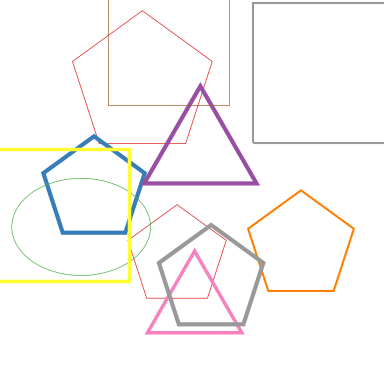[{"shape": "pentagon", "thickness": 0.5, "radius": 0.67, "center": [0.46, 0.334]}, {"shape": "pentagon", "thickness": 0.5, "radius": 0.95, "center": [0.37, 0.781]}, {"shape": "pentagon", "thickness": 3, "radius": 0.69, "center": [0.244, 0.508]}, {"shape": "oval", "thickness": 0.5, "radius": 0.9, "center": [0.211, 0.411]}, {"shape": "triangle", "thickness": 3, "radius": 0.84, "center": [0.52, 0.608]}, {"shape": "pentagon", "thickness": 1.5, "radius": 0.72, "center": [0.782, 0.361]}, {"shape": "square", "thickness": 2.5, "radius": 0.85, "center": [0.164, 0.442]}, {"shape": "square", "thickness": 0.5, "radius": 0.79, "center": [0.439, 0.886]}, {"shape": "triangle", "thickness": 2.5, "radius": 0.71, "center": [0.505, 0.206]}, {"shape": "pentagon", "thickness": 3, "radius": 0.71, "center": [0.548, 0.273]}, {"shape": "square", "thickness": 1.5, "radius": 0.91, "center": [0.839, 0.809]}]